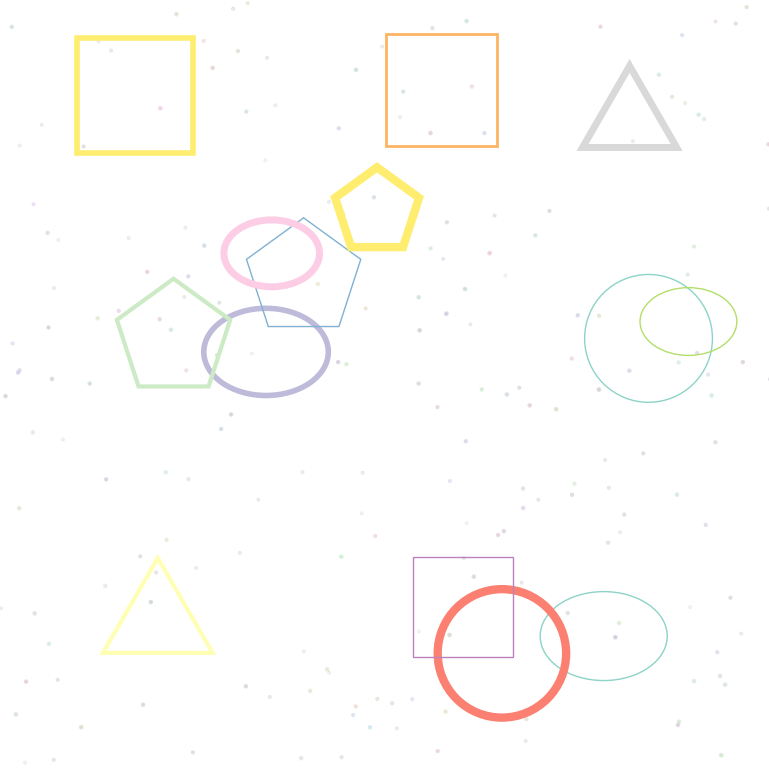[{"shape": "oval", "thickness": 0.5, "radius": 0.41, "center": [0.784, 0.174]}, {"shape": "circle", "thickness": 0.5, "radius": 0.42, "center": [0.842, 0.561]}, {"shape": "triangle", "thickness": 1.5, "radius": 0.41, "center": [0.205, 0.193]}, {"shape": "oval", "thickness": 2, "radius": 0.4, "center": [0.346, 0.543]}, {"shape": "circle", "thickness": 3, "radius": 0.42, "center": [0.652, 0.151]}, {"shape": "pentagon", "thickness": 0.5, "radius": 0.39, "center": [0.394, 0.639]}, {"shape": "square", "thickness": 1, "radius": 0.36, "center": [0.573, 0.883]}, {"shape": "oval", "thickness": 0.5, "radius": 0.31, "center": [0.894, 0.582]}, {"shape": "oval", "thickness": 2.5, "radius": 0.31, "center": [0.353, 0.671]}, {"shape": "triangle", "thickness": 2.5, "radius": 0.35, "center": [0.818, 0.844]}, {"shape": "square", "thickness": 0.5, "radius": 0.32, "center": [0.601, 0.212]}, {"shape": "pentagon", "thickness": 1.5, "radius": 0.39, "center": [0.225, 0.561]}, {"shape": "pentagon", "thickness": 3, "radius": 0.29, "center": [0.49, 0.725]}, {"shape": "square", "thickness": 2, "radius": 0.37, "center": [0.176, 0.876]}]